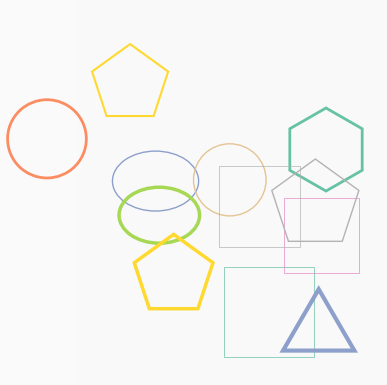[{"shape": "hexagon", "thickness": 2, "radius": 0.54, "center": [0.841, 0.612]}, {"shape": "square", "thickness": 0.5, "radius": 0.58, "center": [0.695, 0.189]}, {"shape": "circle", "thickness": 2, "radius": 0.51, "center": [0.121, 0.639]}, {"shape": "oval", "thickness": 1, "radius": 0.56, "center": [0.401, 0.53]}, {"shape": "triangle", "thickness": 3, "radius": 0.53, "center": [0.822, 0.143]}, {"shape": "square", "thickness": 0.5, "radius": 0.48, "center": [0.83, 0.388]}, {"shape": "oval", "thickness": 2.5, "radius": 0.52, "center": [0.411, 0.441]}, {"shape": "pentagon", "thickness": 2.5, "radius": 0.53, "center": [0.448, 0.285]}, {"shape": "pentagon", "thickness": 1.5, "radius": 0.52, "center": [0.336, 0.782]}, {"shape": "circle", "thickness": 1, "radius": 0.47, "center": [0.593, 0.533]}, {"shape": "square", "thickness": 0.5, "radius": 0.52, "center": [0.67, 0.464]}, {"shape": "pentagon", "thickness": 1, "radius": 0.59, "center": [0.814, 0.469]}]